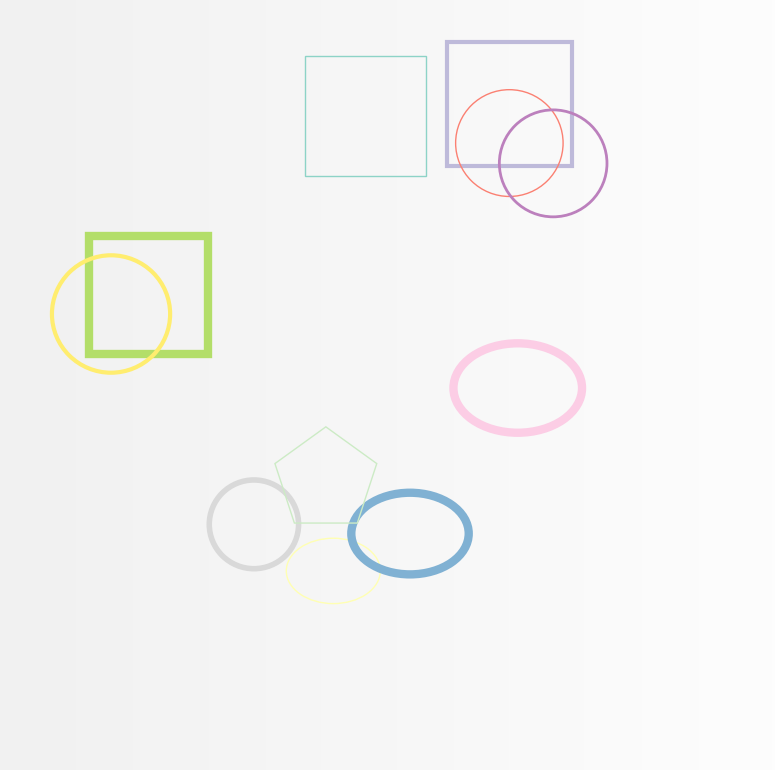[{"shape": "square", "thickness": 0.5, "radius": 0.39, "center": [0.472, 0.849]}, {"shape": "oval", "thickness": 0.5, "radius": 0.3, "center": [0.43, 0.259]}, {"shape": "square", "thickness": 1.5, "radius": 0.4, "center": [0.657, 0.865]}, {"shape": "circle", "thickness": 0.5, "radius": 0.35, "center": [0.657, 0.814]}, {"shape": "oval", "thickness": 3, "radius": 0.38, "center": [0.529, 0.307]}, {"shape": "square", "thickness": 3, "radius": 0.38, "center": [0.192, 0.617]}, {"shape": "oval", "thickness": 3, "radius": 0.41, "center": [0.668, 0.496]}, {"shape": "circle", "thickness": 2, "radius": 0.29, "center": [0.328, 0.319]}, {"shape": "circle", "thickness": 1, "radius": 0.35, "center": [0.714, 0.788]}, {"shape": "pentagon", "thickness": 0.5, "radius": 0.35, "center": [0.42, 0.377]}, {"shape": "circle", "thickness": 1.5, "radius": 0.38, "center": [0.143, 0.592]}]